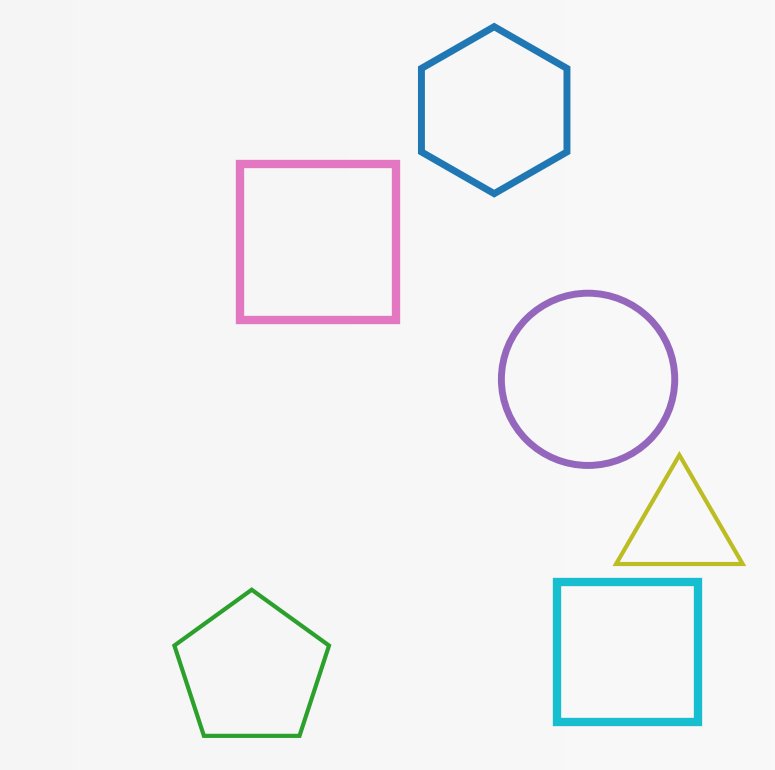[{"shape": "hexagon", "thickness": 2.5, "radius": 0.54, "center": [0.638, 0.857]}, {"shape": "pentagon", "thickness": 1.5, "radius": 0.52, "center": [0.325, 0.129]}, {"shape": "circle", "thickness": 2.5, "radius": 0.56, "center": [0.759, 0.507]}, {"shape": "square", "thickness": 3, "radius": 0.51, "center": [0.41, 0.685]}, {"shape": "triangle", "thickness": 1.5, "radius": 0.47, "center": [0.877, 0.315]}, {"shape": "square", "thickness": 3, "radius": 0.45, "center": [0.809, 0.154]}]